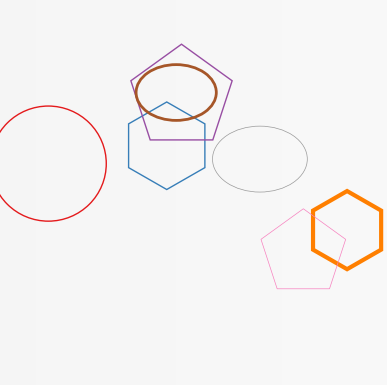[{"shape": "circle", "thickness": 1, "radius": 0.75, "center": [0.125, 0.575]}, {"shape": "hexagon", "thickness": 1, "radius": 0.57, "center": [0.43, 0.621]}, {"shape": "pentagon", "thickness": 1, "radius": 0.69, "center": [0.468, 0.748]}, {"shape": "hexagon", "thickness": 3, "radius": 0.51, "center": [0.896, 0.402]}, {"shape": "oval", "thickness": 2, "radius": 0.52, "center": [0.455, 0.76]}, {"shape": "pentagon", "thickness": 0.5, "radius": 0.57, "center": [0.783, 0.343]}, {"shape": "oval", "thickness": 0.5, "radius": 0.61, "center": [0.671, 0.587]}]